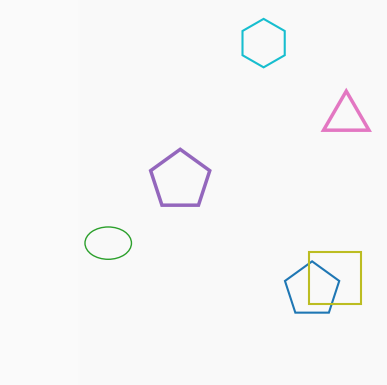[{"shape": "pentagon", "thickness": 1.5, "radius": 0.37, "center": [0.805, 0.248]}, {"shape": "oval", "thickness": 1, "radius": 0.3, "center": [0.279, 0.368]}, {"shape": "pentagon", "thickness": 2.5, "radius": 0.4, "center": [0.465, 0.532]}, {"shape": "triangle", "thickness": 2.5, "radius": 0.34, "center": [0.894, 0.696]}, {"shape": "square", "thickness": 1.5, "radius": 0.34, "center": [0.865, 0.279]}, {"shape": "hexagon", "thickness": 1.5, "radius": 0.31, "center": [0.68, 0.888]}]